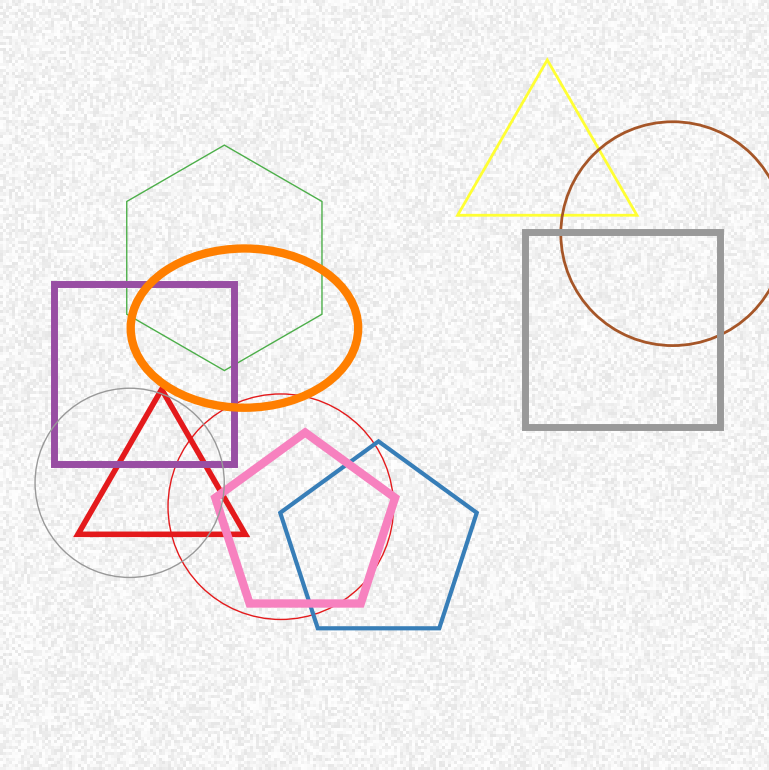[{"shape": "triangle", "thickness": 2, "radius": 0.63, "center": [0.21, 0.369]}, {"shape": "circle", "thickness": 0.5, "radius": 0.73, "center": [0.365, 0.342]}, {"shape": "pentagon", "thickness": 1.5, "radius": 0.67, "center": [0.492, 0.293]}, {"shape": "hexagon", "thickness": 0.5, "radius": 0.73, "center": [0.291, 0.665]}, {"shape": "square", "thickness": 2.5, "radius": 0.58, "center": [0.187, 0.514]}, {"shape": "oval", "thickness": 3, "radius": 0.74, "center": [0.317, 0.574]}, {"shape": "triangle", "thickness": 1, "radius": 0.67, "center": [0.711, 0.788]}, {"shape": "circle", "thickness": 1, "radius": 0.73, "center": [0.874, 0.697]}, {"shape": "pentagon", "thickness": 3, "radius": 0.61, "center": [0.396, 0.316]}, {"shape": "circle", "thickness": 0.5, "radius": 0.61, "center": [0.168, 0.373]}, {"shape": "square", "thickness": 2.5, "radius": 0.63, "center": [0.809, 0.573]}]